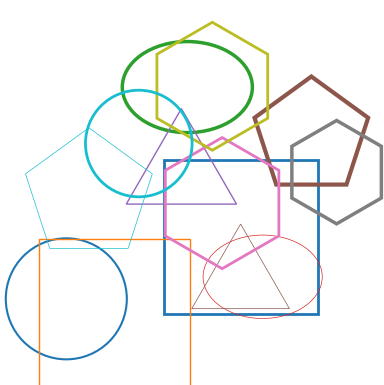[{"shape": "circle", "thickness": 1.5, "radius": 0.79, "center": [0.172, 0.224]}, {"shape": "square", "thickness": 2, "radius": 1.0, "center": [0.627, 0.384]}, {"shape": "square", "thickness": 1, "radius": 0.98, "center": [0.297, 0.182]}, {"shape": "oval", "thickness": 2.5, "radius": 0.84, "center": [0.487, 0.774]}, {"shape": "oval", "thickness": 0.5, "radius": 0.77, "center": [0.682, 0.281]}, {"shape": "triangle", "thickness": 1, "radius": 0.83, "center": [0.471, 0.553]}, {"shape": "triangle", "thickness": 0.5, "radius": 0.73, "center": [0.625, 0.272]}, {"shape": "pentagon", "thickness": 3, "radius": 0.78, "center": [0.809, 0.646]}, {"shape": "hexagon", "thickness": 2, "radius": 0.85, "center": [0.577, 0.472]}, {"shape": "hexagon", "thickness": 2.5, "radius": 0.67, "center": [0.874, 0.553]}, {"shape": "hexagon", "thickness": 2, "radius": 0.83, "center": [0.551, 0.776]}, {"shape": "circle", "thickness": 2, "radius": 0.69, "center": [0.36, 0.627]}, {"shape": "pentagon", "thickness": 0.5, "radius": 0.87, "center": [0.231, 0.495]}]